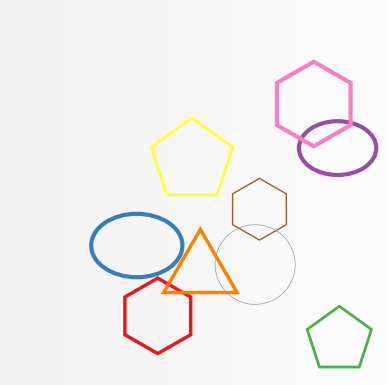[{"shape": "hexagon", "thickness": 2.5, "radius": 0.49, "center": [0.407, 0.18]}, {"shape": "oval", "thickness": 3, "radius": 0.59, "center": [0.353, 0.362]}, {"shape": "pentagon", "thickness": 2, "radius": 0.44, "center": [0.876, 0.117]}, {"shape": "oval", "thickness": 3, "radius": 0.5, "center": [0.871, 0.615]}, {"shape": "triangle", "thickness": 2.5, "radius": 0.55, "center": [0.517, 0.295]}, {"shape": "pentagon", "thickness": 2, "radius": 0.55, "center": [0.495, 0.584]}, {"shape": "hexagon", "thickness": 1, "radius": 0.4, "center": [0.67, 0.457]}, {"shape": "hexagon", "thickness": 3, "radius": 0.55, "center": [0.81, 0.73]}, {"shape": "circle", "thickness": 0.5, "radius": 0.52, "center": [0.658, 0.313]}]